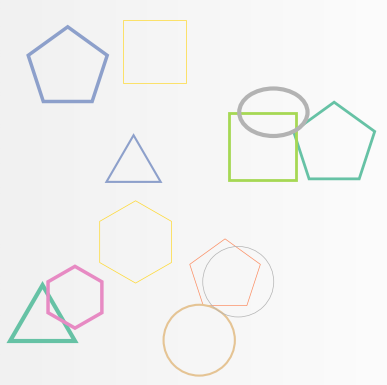[{"shape": "triangle", "thickness": 3, "radius": 0.48, "center": [0.11, 0.163]}, {"shape": "pentagon", "thickness": 2, "radius": 0.55, "center": [0.862, 0.624]}, {"shape": "pentagon", "thickness": 0.5, "radius": 0.48, "center": [0.581, 0.284]}, {"shape": "pentagon", "thickness": 2.5, "radius": 0.54, "center": [0.175, 0.823]}, {"shape": "triangle", "thickness": 1.5, "radius": 0.4, "center": [0.345, 0.568]}, {"shape": "hexagon", "thickness": 2.5, "radius": 0.4, "center": [0.193, 0.228]}, {"shape": "square", "thickness": 2, "radius": 0.44, "center": [0.677, 0.62]}, {"shape": "hexagon", "thickness": 0.5, "radius": 0.53, "center": [0.35, 0.372]}, {"shape": "square", "thickness": 0.5, "radius": 0.41, "center": [0.399, 0.866]}, {"shape": "circle", "thickness": 1.5, "radius": 0.46, "center": [0.514, 0.116]}, {"shape": "circle", "thickness": 0.5, "radius": 0.46, "center": [0.615, 0.268]}, {"shape": "oval", "thickness": 3, "radius": 0.44, "center": [0.706, 0.708]}]